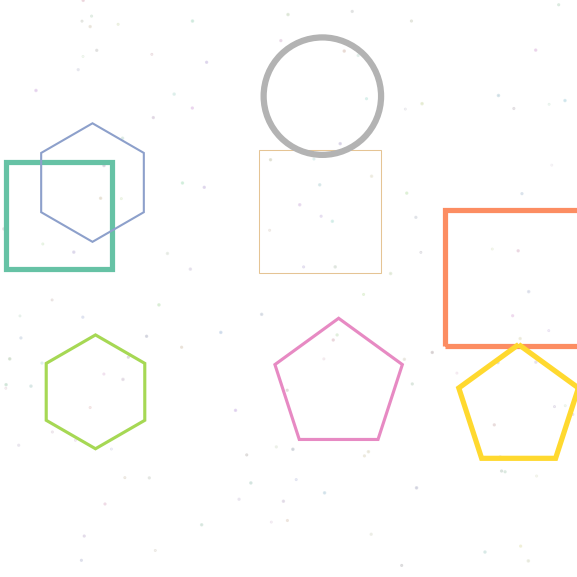[{"shape": "square", "thickness": 2.5, "radius": 0.46, "center": [0.103, 0.626]}, {"shape": "square", "thickness": 2.5, "radius": 0.59, "center": [0.887, 0.518]}, {"shape": "hexagon", "thickness": 1, "radius": 0.51, "center": [0.16, 0.683]}, {"shape": "pentagon", "thickness": 1.5, "radius": 0.58, "center": [0.586, 0.332]}, {"shape": "hexagon", "thickness": 1.5, "radius": 0.49, "center": [0.165, 0.321]}, {"shape": "pentagon", "thickness": 2.5, "radius": 0.54, "center": [0.898, 0.294]}, {"shape": "square", "thickness": 0.5, "radius": 0.53, "center": [0.554, 0.633]}, {"shape": "circle", "thickness": 3, "radius": 0.51, "center": [0.558, 0.833]}]